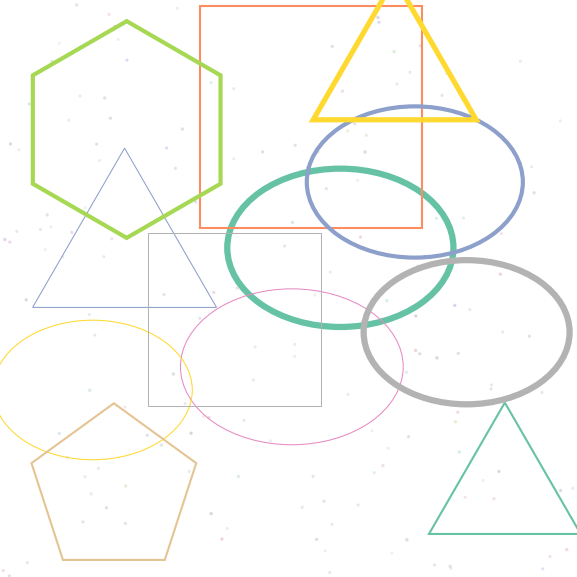[{"shape": "oval", "thickness": 3, "radius": 0.98, "center": [0.589, 0.57]}, {"shape": "triangle", "thickness": 1, "radius": 0.76, "center": [0.874, 0.15]}, {"shape": "square", "thickness": 1, "radius": 0.96, "center": [0.539, 0.797]}, {"shape": "triangle", "thickness": 0.5, "radius": 0.92, "center": [0.216, 0.559]}, {"shape": "oval", "thickness": 2, "radius": 0.94, "center": [0.718, 0.684]}, {"shape": "oval", "thickness": 0.5, "radius": 0.96, "center": [0.505, 0.364]}, {"shape": "hexagon", "thickness": 2, "radius": 0.94, "center": [0.219, 0.775]}, {"shape": "triangle", "thickness": 2.5, "radius": 0.81, "center": [0.683, 0.873]}, {"shape": "oval", "thickness": 0.5, "radius": 0.86, "center": [0.16, 0.324]}, {"shape": "pentagon", "thickness": 1, "radius": 0.75, "center": [0.197, 0.151]}, {"shape": "oval", "thickness": 3, "radius": 0.89, "center": [0.808, 0.424]}, {"shape": "square", "thickness": 0.5, "radius": 0.75, "center": [0.406, 0.446]}]